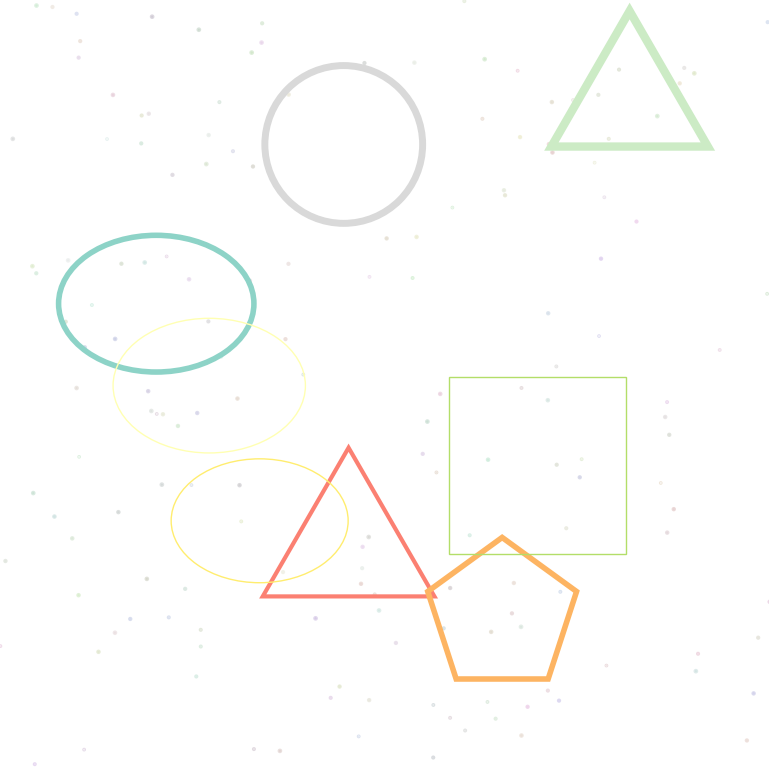[{"shape": "oval", "thickness": 2, "radius": 0.63, "center": [0.203, 0.606]}, {"shape": "oval", "thickness": 0.5, "radius": 0.62, "center": [0.272, 0.499]}, {"shape": "triangle", "thickness": 1.5, "radius": 0.64, "center": [0.453, 0.29]}, {"shape": "pentagon", "thickness": 2, "radius": 0.51, "center": [0.652, 0.2]}, {"shape": "square", "thickness": 0.5, "radius": 0.57, "center": [0.698, 0.395]}, {"shape": "circle", "thickness": 2.5, "radius": 0.51, "center": [0.446, 0.812]}, {"shape": "triangle", "thickness": 3, "radius": 0.59, "center": [0.818, 0.868]}, {"shape": "oval", "thickness": 0.5, "radius": 0.57, "center": [0.337, 0.324]}]